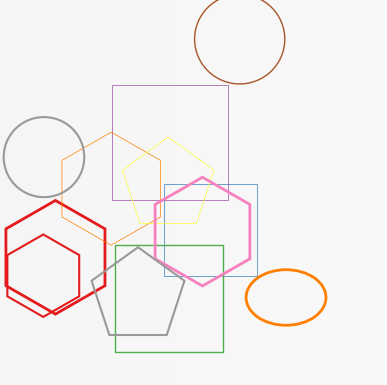[{"shape": "hexagon", "thickness": 1.5, "radius": 0.54, "center": [0.112, 0.284]}, {"shape": "hexagon", "thickness": 2, "radius": 0.74, "center": [0.143, 0.332]}, {"shape": "square", "thickness": 0.5, "radius": 0.6, "center": [0.544, 0.403]}, {"shape": "square", "thickness": 1, "radius": 0.69, "center": [0.436, 0.224]}, {"shape": "square", "thickness": 0.5, "radius": 0.75, "center": [0.438, 0.631]}, {"shape": "hexagon", "thickness": 0.5, "radius": 0.73, "center": [0.287, 0.51]}, {"shape": "oval", "thickness": 2, "radius": 0.52, "center": [0.738, 0.227]}, {"shape": "pentagon", "thickness": 0.5, "radius": 0.62, "center": [0.434, 0.52]}, {"shape": "circle", "thickness": 1, "radius": 0.58, "center": [0.619, 0.898]}, {"shape": "hexagon", "thickness": 2, "radius": 0.71, "center": [0.523, 0.398]}, {"shape": "circle", "thickness": 1.5, "radius": 0.52, "center": [0.113, 0.592]}, {"shape": "pentagon", "thickness": 1.5, "radius": 0.63, "center": [0.356, 0.232]}]